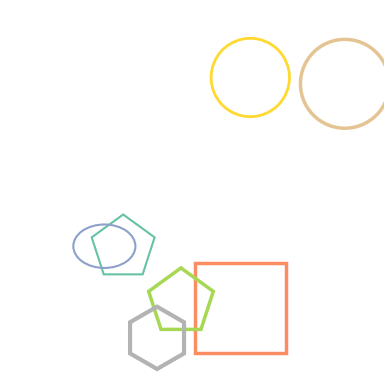[{"shape": "pentagon", "thickness": 1.5, "radius": 0.43, "center": [0.32, 0.357]}, {"shape": "square", "thickness": 2.5, "radius": 0.59, "center": [0.624, 0.2]}, {"shape": "oval", "thickness": 1.5, "radius": 0.4, "center": [0.271, 0.36]}, {"shape": "pentagon", "thickness": 2.5, "radius": 0.44, "center": [0.47, 0.216]}, {"shape": "circle", "thickness": 2, "radius": 0.51, "center": [0.65, 0.799]}, {"shape": "circle", "thickness": 2.5, "radius": 0.58, "center": [0.896, 0.782]}, {"shape": "hexagon", "thickness": 3, "radius": 0.4, "center": [0.408, 0.123]}]